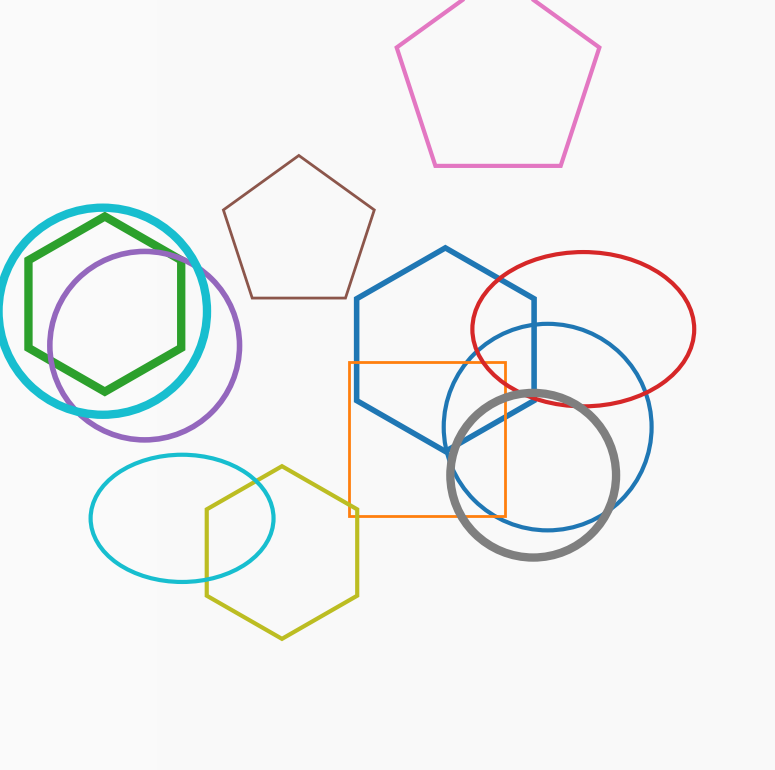[{"shape": "circle", "thickness": 1.5, "radius": 0.67, "center": [0.707, 0.445]}, {"shape": "hexagon", "thickness": 2, "radius": 0.66, "center": [0.575, 0.546]}, {"shape": "square", "thickness": 1, "radius": 0.5, "center": [0.551, 0.43]}, {"shape": "hexagon", "thickness": 3, "radius": 0.57, "center": [0.135, 0.605]}, {"shape": "oval", "thickness": 1.5, "radius": 0.72, "center": [0.753, 0.572]}, {"shape": "circle", "thickness": 2, "radius": 0.61, "center": [0.187, 0.551]}, {"shape": "pentagon", "thickness": 1, "radius": 0.51, "center": [0.386, 0.696]}, {"shape": "pentagon", "thickness": 1.5, "radius": 0.69, "center": [0.643, 0.896]}, {"shape": "circle", "thickness": 3, "radius": 0.53, "center": [0.688, 0.383]}, {"shape": "hexagon", "thickness": 1.5, "radius": 0.56, "center": [0.364, 0.282]}, {"shape": "circle", "thickness": 3, "radius": 0.67, "center": [0.133, 0.596]}, {"shape": "oval", "thickness": 1.5, "radius": 0.59, "center": [0.235, 0.327]}]